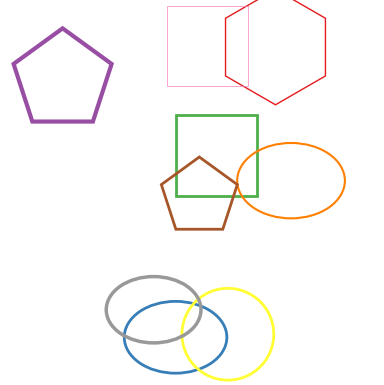[{"shape": "hexagon", "thickness": 1, "radius": 0.75, "center": [0.716, 0.878]}, {"shape": "oval", "thickness": 2, "radius": 0.67, "center": [0.456, 0.124]}, {"shape": "square", "thickness": 2, "radius": 0.53, "center": [0.562, 0.595]}, {"shape": "pentagon", "thickness": 3, "radius": 0.67, "center": [0.163, 0.793]}, {"shape": "oval", "thickness": 1.5, "radius": 0.7, "center": [0.756, 0.531]}, {"shape": "circle", "thickness": 2, "radius": 0.6, "center": [0.592, 0.132]}, {"shape": "pentagon", "thickness": 2, "radius": 0.52, "center": [0.518, 0.488]}, {"shape": "square", "thickness": 0.5, "radius": 0.52, "center": [0.539, 0.88]}, {"shape": "oval", "thickness": 2.5, "radius": 0.62, "center": [0.399, 0.195]}]